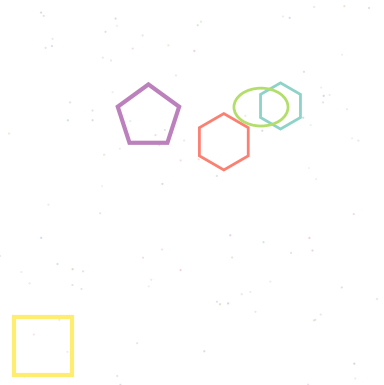[{"shape": "hexagon", "thickness": 2, "radius": 0.3, "center": [0.729, 0.725]}, {"shape": "hexagon", "thickness": 2, "radius": 0.37, "center": [0.581, 0.632]}, {"shape": "oval", "thickness": 2, "radius": 0.35, "center": [0.678, 0.722]}, {"shape": "pentagon", "thickness": 3, "radius": 0.42, "center": [0.386, 0.697]}, {"shape": "square", "thickness": 3, "radius": 0.37, "center": [0.112, 0.101]}]